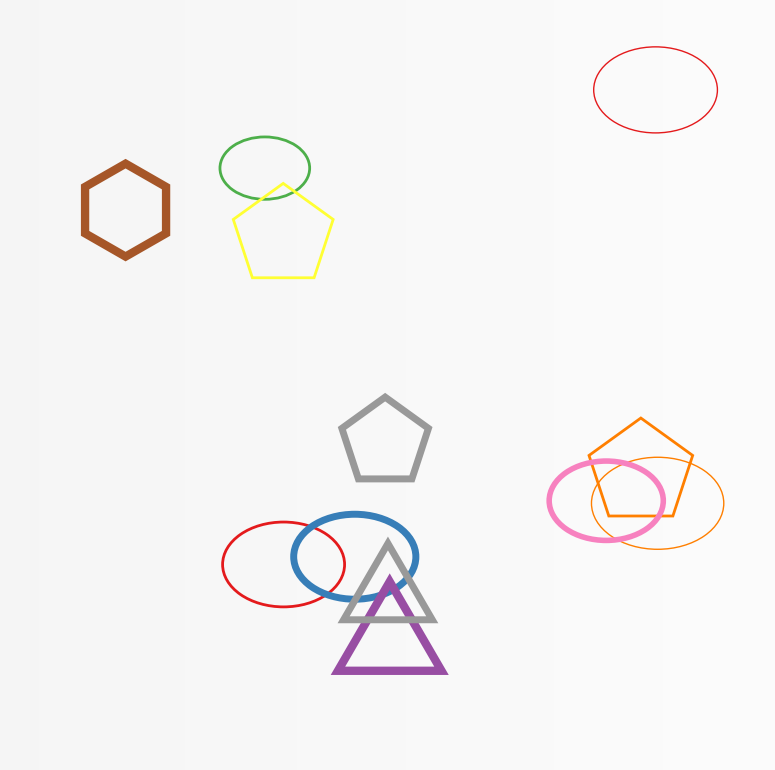[{"shape": "oval", "thickness": 1, "radius": 0.39, "center": [0.366, 0.267]}, {"shape": "oval", "thickness": 0.5, "radius": 0.4, "center": [0.846, 0.883]}, {"shape": "oval", "thickness": 2.5, "radius": 0.39, "center": [0.458, 0.277]}, {"shape": "oval", "thickness": 1, "radius": 0.29, "center": [0.342, 0.782]}, {"shape": "triangle", "thickness": 3, "radius": 0.39, "center": [0.503, 0.167]}, {"shape": "pentagon", "thickness": 1, "radius": 0.35, "center": [0.827, 0.387]}, {"shape": "oval", "thickness": 0.5, "radius": 0.43, "center": [0.849, 0.346]}, {"shape": "pentagon", "thickness": 1, "radius": 0.34, "center": [0.365, 0.694]}, {"shape": "hexagon", "thickness": 3, "radius": 0.3, "center": [0.162, 0.727]}, {"shape": "oval", "thickness": 2, "radius": 0.37, "center": [0.782, 0.35]}, {"shape": "triangle", "thickness": 2.5, "radius": 0.33, "center": [0.501, 0.228]}, {"shape": "pentagon", "thickness": 2.5, "radius": 0.29, "center": [0.497, 0.426]}]